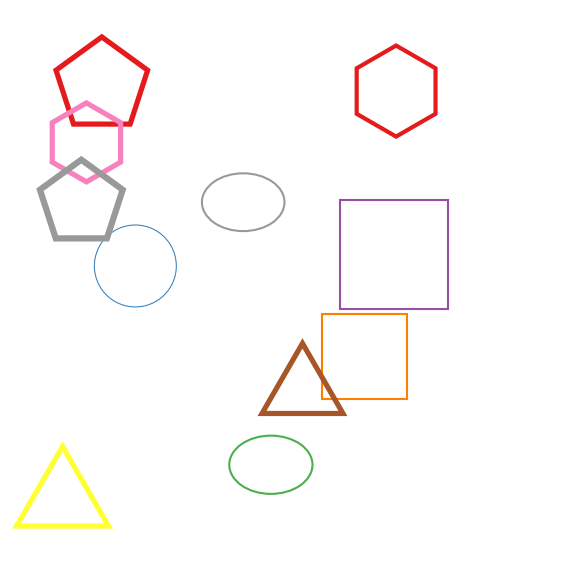[{"shape": "hexagon", "thickness": 2, "radius": 0.39, "center": [0.686, 0.841]}, {"shape": "pentagon", "thickness": 2.5, "radius": 0.42, "center": [0.176, 0.852]}, {"shape": "circle", "thickness": 0.5, "radius": 0.35, "center": [0.234, 0.539]}, {"shape": "oval", "thickness": 1, "radius": 0.36, "center": [0.469, 0.194]}, {"shape": "square", "thickness": 1, "radius": 0.47, "center": [0.682, 0.558]}, {"shape": "square", "thickness": 1, "radius": 0.37, "center": [0.631, 0.381]}, {"shape": "triangle", "thickness": 2.5, "radius": 0.46, "center": [0.108, 0.134]}, {"shape": "triangle", "thickness": 2.5, "radius": 0.4, "center": [0.524, 0.324]}, {"shape": "hexagon", "thickness": 2.5, "radius": 0.34, "center": [0.15, 0.753]}, {"shape": "oval", "thickness": 1, "radius": 0.36, "center": [0.421, 0.649]}, {"shape": "pentagon", "thickness": 3, "radius": 0.38, "center": [0.141, 0.647]}]